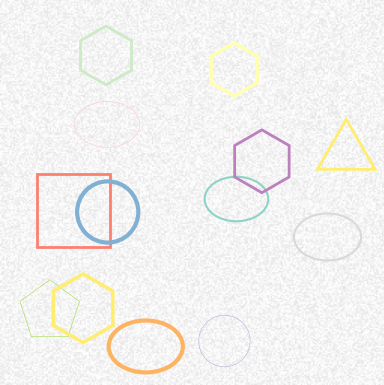[{"shape": "oval", "thickness": 1.5, "radius": 0.41, "center": [0.614, 0.483]}, {"shape": "hexagon", "thickness": 2.5, "radius": 0.35, "center": [0.609, 0.82]}, {"shape": "circle", "thickness": 0.5, "radius": 0.33, "center": [0.583, 0.114]}, {"shape": "square", "thickness": 2, "radius": 0.47, "center": [0.191, 0.453]}, {"shape": "circle", "thickness": 3, "radius": 0.4, "center": [0.28, 0.449]}, {"shape": "oval", "thickness": 3, "radius": 0.48, "center": [0.379, 0.1]}, {"shape": "pentagon", "thickness": 0.5, "radius": 0.41, "center": [0.129, 0.192]}, {"shape": "oval", "thickness": 0.5, "radius": 0.42, "center": [0.278, 0.677]}, {"shape": "oval", "thickness": 1.5, "radius": 0.44, "center": [0.851, 0.384]}, {"shape": "hexagon", "thickness": 2, "radius": 0.41, "center": [0.68, 0.581]}, {"shape": "hexagon", "thickness": 2, "radius": 0.38, "center": [0.275, 0.856]}, {"shape": "hexagon", "thickness": 2.5, "radius": 0.45, "center": [0.216, 0.199]}, {"shape": "triangle", "thickness": 2, "radius": 0.43, "center": [0.899, 0.604]}]